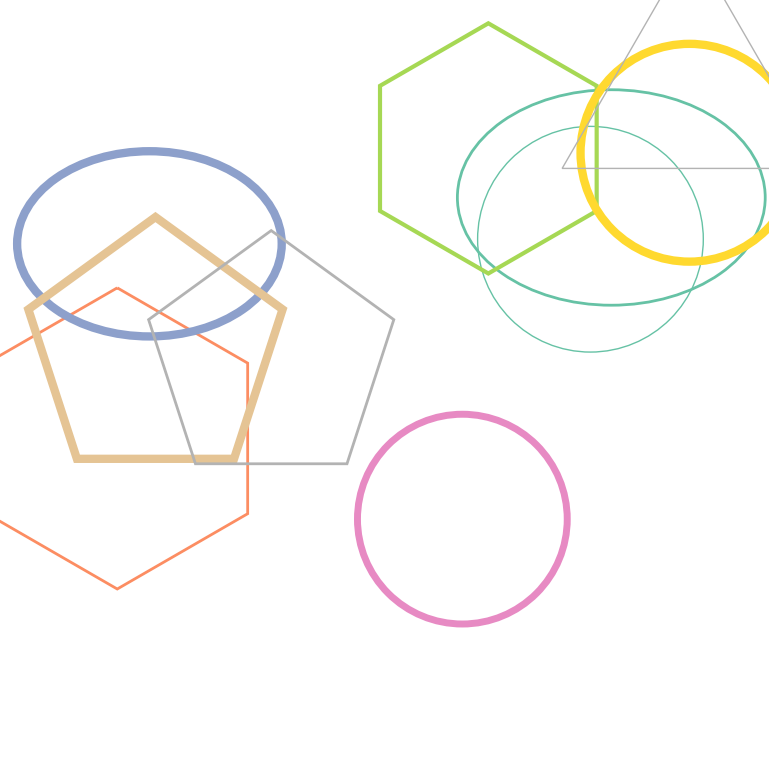[{"shape": "circle", "thickness": 0.5, "radius": 0.73, "center": [0.767, 0.689]}, {"shape": "oval", "thickness": 1, "radius": 1.0, "center": [0.794, 0.744]}, {"shape": "hexagon", "thickness": 1, "radius": 0.98, "center": [0.152, 0.431]}, {"shape": "oval", "thickness": 3, "radius": 0.86, "center": [0.194, 0.683]}, {"shape": "circle", "thickness": 2.5, "radius": 0.68, "center": [0.6, 0.326]}, {"shape": "hexagon", "thickness": 1.5, "radius": 0.81, "center": [0.634, 0.807]}, {"shape": "circle", "thickness": 3, "radius": 0.71, "center": [0.895, 0.802]}, {"shape": "pentagon", "thickness": 3, "radius": 0.87, "center": [0.202, 0.545]}, {"shape": "pentagon", "thickness": 1, "radius": 0.84, "center": [0.352, 0.533]}, {"shape": "triangle", "thickness": 0.5, "radius": 0.97, "center": [0.899, 0.879]}]